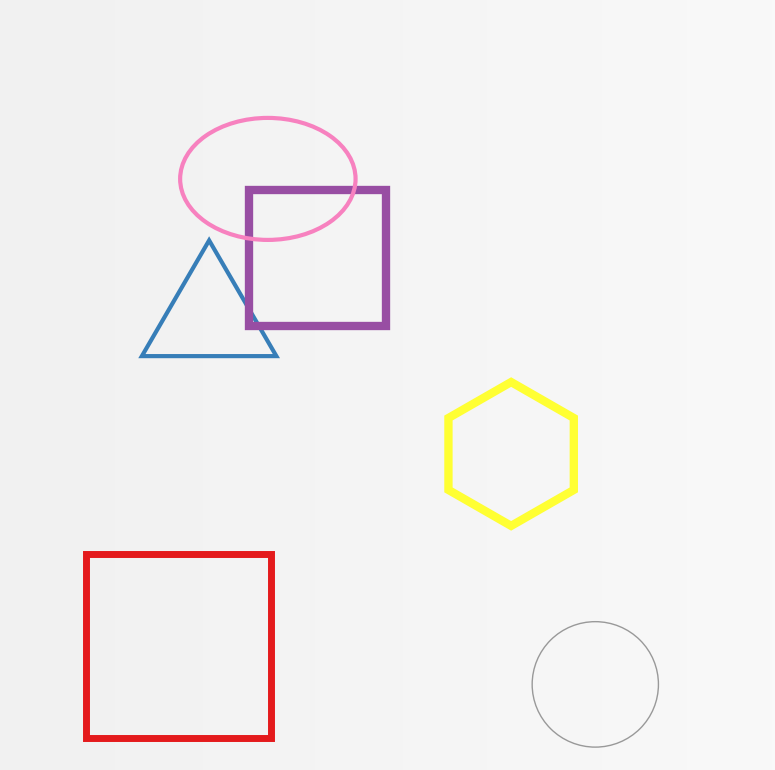[{"shape": "square", "thickness": 2.5, "radius": 0.6, "center": [0.23, 0.161]}, {"shape": "triangle", "thickness": 1.5, "radius": 0.5, "center": [0.27, 0.588]}, {"shape": "square", "thickness": 3, "radius": 0.44, "center": [0.41, 0.665]}, {"shape": "hexagon", "thickness": 3, "radius": 0.47, "center": [0.66, 0.41]}, {"shape": "oval", "thickness": 1.5, "radius": 0.57, "center": [0.346, 0.768]}, {"shape": "circle", "thickness": 0.5, "radius": 0.41, "center": [0.768, 0.111]}]